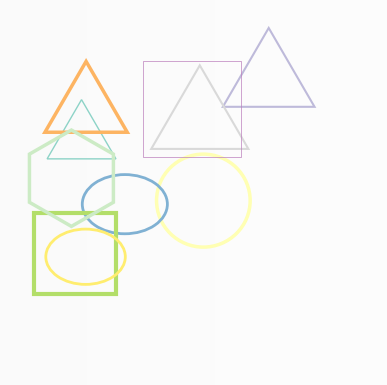[{"shape": "triangle", "thickness": 1, "radius": 0.51, "center": [0.21, 0.639]}, {"shape": "circle", "thickness": 2.5, "radius": 0.6, "center": [0.525, 0.479]}, {"shape": "triangle", "thickness": 1.5, "radius": 0.68, "center": [0.693, 0.791]}, {"shape": "oval", "thickness": 2, "radius": 0.55, "center": [0.322, 0.47]}, {"shape": "triangle", "thickness": 2.5, "radius": 0.61, "center": [0.222, 0.718]}, {"shape": "square", "thickness": 3, "radius": 0.53, "center": [0.193, 0.342]}, {"shape": "triangle", "thickness": 1.5, "radius": 0.72, "center": [0.516, 0.686]}, {"shape": "square", "thickness": 0.5, "radius": 0.63, "center": [0.496, 0.717]}, {"shape": "hexagon", "thickness": 2.5, "radius": 0.63, "center": [0.184, 0.537]}, {"shape": "oval", "thickness": 2, "radius": 0.51, "center": [0.221, 0.333]}]